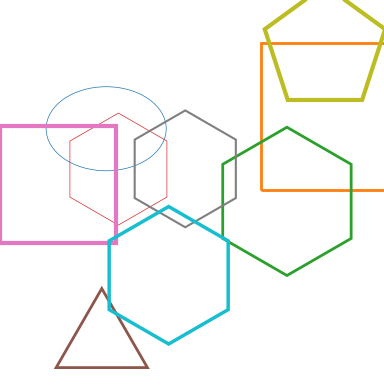[{"shape": "oval", "thickness": 0.5, "radius": 0.78, "center": [0.276, 0.666]}, {"shape": "square", "thickness": 2, "radius": 0.96, "center": [0.868, 0.698]}, {"shape": "hexagon", "thickness": 2, "radius": 0.96, "center": [0.745, 0.477]}, {"shape": "hexagon", "thickness": 0.5, "radius": 0.73, "center": [0.308, 0.561]}, {"shape": "triangle", "thickness": 2, "radius": 0.68, "center": [0.264, 0.114]}, {"shape": "square", "thickness": 3, "radius": 0.76, "center": [0.151, 0.521]}, {"shape": "hexagon", "thickness": 1.5, "radius": 0.76, "center": [0.481, 0.561]}, {"shape": "pentagon", "thickness": 3, "radius": 0.82, "center": [0.844, 0.873]}, {"shape": "hexagon", "thickness": 2.5, "radius": 0.89, "center": [0.438, 0.285]}]